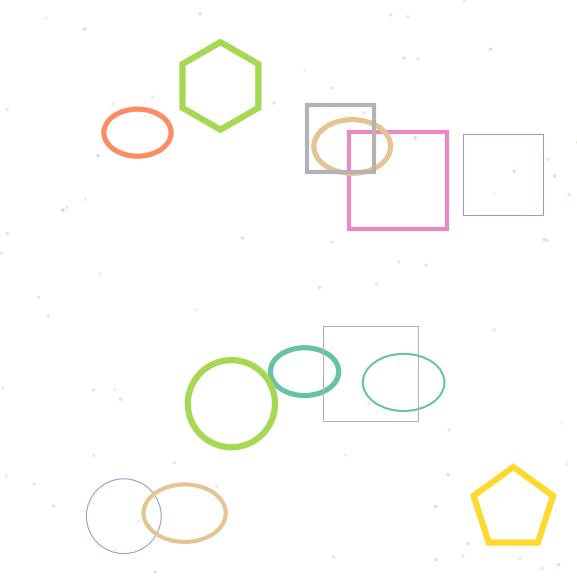[{"shape": "oval", "thickness": 1, "radius": 0.35, "center": [0.699, 0.337]}, {"shape": "oval", "thickness": 2.5, "radius": 0.3, "center": [0.527, 0.356]}, {"shape": "oval", "thickness": 2.5, "radius": 0.29, "center": [0.238, 0.769]}, {"shape": "circle", "thickness": 0.5, "radius": 0.32, "center": [0.214, 0.105]}, {"shape": "square", "thickness": 0.5, "radius": 0.35, "center": [0.871, 0.697]}, {"shape": "square", "thickness": 2, "radius": 0.42, "center": [0.689, 0.687]}, {"shape": "hexagon", "thickness": 3, "radius": 0.38, "center": [0.382, 0.85]}, {"shape": "circle", "thickness": 3, "radius": 0.38, "center": [0.401, 0.3]}, {"shape": "pentagon", "thickness": 3, "radius": 0.36, "center": [0.889, 0.118]}, {"shape": "oval", "thickness": 2, "radius": 0.36, "center": [0.32, 0.111]}, {"shape": "oval", "thickness": 2.5, "radius": 0.33, "center": [0.61, 0.746]}, {"shape": "square", "thickness": 0.5, "radius": 0.41, "center": [0.641, 0.352]}, {"shape": "square", "thickness": 2, "radius": 0.29, "center": [0.59, 0.76]}]